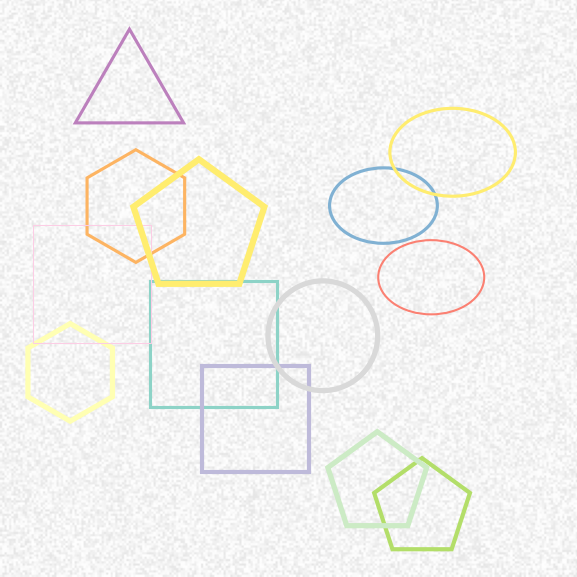[{"shape": "square", "thickness": 1.5, "radius": 0.55, "center": [0.369, 0.404]}, {"shape": "hexagon", "thickness": 2.5, "radius": 0.42, "center": [0.122, 0.354]}, {"shape": "square", "thickness": 2, "radius": 0.46, "center": [0.442, 0.273]}, {"shape": "oval", "thickness": 1, "radius": 0.46, "center": [0.747, 0.519]}, {"shape": "oval", "thickness": 1.5, "radius": 0.47, "center": [0.664, 0.643]}, {"shape": "hexagon", "thickness": 1.5, "radius": 0.49, "center": [0.235, 0.642]}, {"shape": "pentagon", "thickness": 2, "radius": 0.44, "center": [0.731, 0.119]}, {"shape": "square", "thickness": 0.5, "radius": 0.51, "center": [0.159, 0.507]}, {"shape": "circle", "thickness": 2.5, "radius": 0.48, "center": [0.559, 0.418]}, {"shape": "triangle", "thickness": 1.5, "radius": 0.54, "center": [0.224, 0.84]}, {"shape": "pentagon", "thickness": 2.5, "radius": 0.45, "center": [0.653, 0.162]}, {"shape": "pentagon", "thickness": 3, "radius": 0.6, "center": [0.344, 0.604]}, {"shape": "oval", "thickness": 1.5, "radius": 0.54, "center": [0.784, 0.735]}]